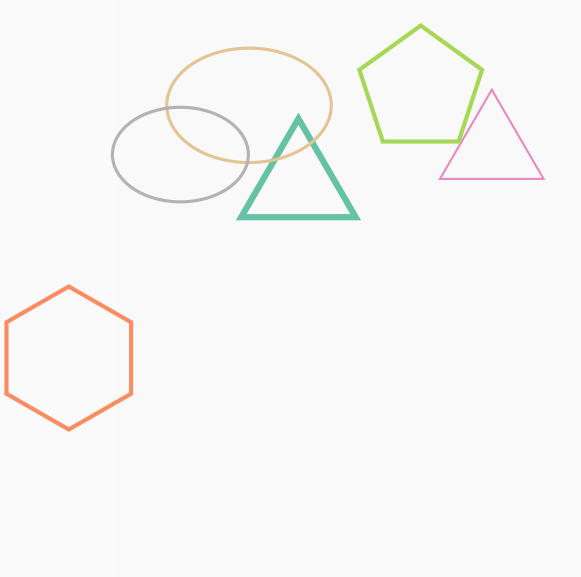[{"shape": "triangle", "thickness": 3, "radius": 0.57, "center": [0.513, 0.68]}, {"shape": "hexagon", "thickness": 2, "radius": 0.62, "center": [0.118, 0.379]}, {"shape": "triangle", "thickness": 1, "radius": 0.51, "center": [0.846, 0.741]}, {"shape": "pentagon", "thickness": 2, "radius": 0.55, "center": [0.724, 0.844]}, {"shape": "oval", "thickness": 1.5, "radius": 0.71, "center": [0.428, 0.817]}, {"shape": "oval", "thickness": 1.5, "radius": 0.58, "center": [0.31, 0.731]}]